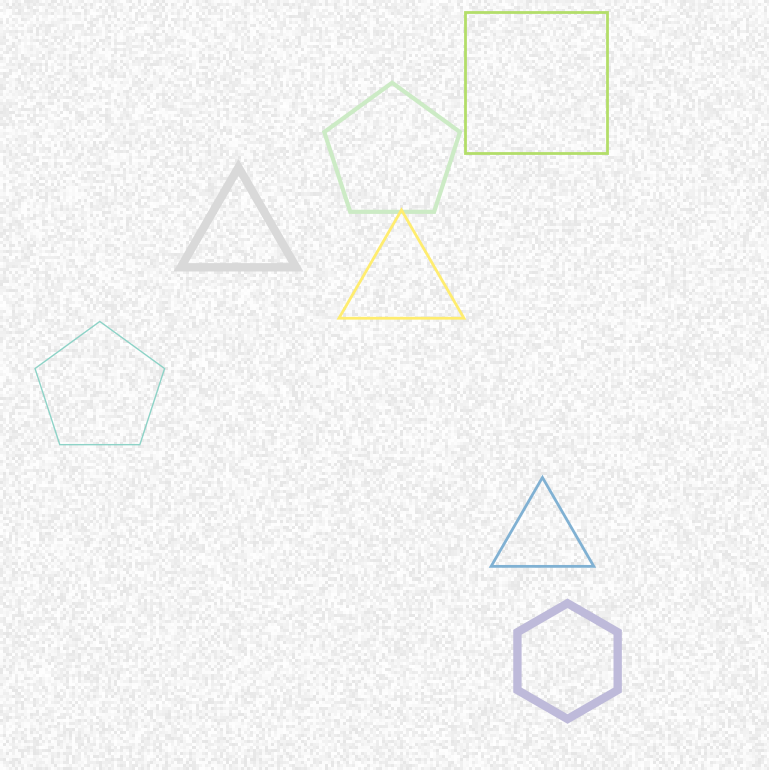[{"shape": "pentagon", "thickness": 0.5, "radius": 0.44, "center": [0.13, 0.494]}, {"shape": "hexagon", "thickness": 3, "radius": 0.38, "center": [0.737, 0.141]}, {"shape": "triangle", "thickness": 1, "radius": 0.38, "center": [0.704, 0.303]}, {"shape": "square", "thickness": 1, "radius": 0.46, "center": [0.697, 0.893]}, {"shape": "triangle", "thickness": 3, "radius": 0.43, "center": [0.31, 0.696]}, {"shape": "pentagon", "thickness": 1.5, "radius": 0.46, "center": [0.509, 0.8]}, {"shape": "triangle", "thickness": 1, "radius": 0.47, "center": [0.521, 0.634]}]